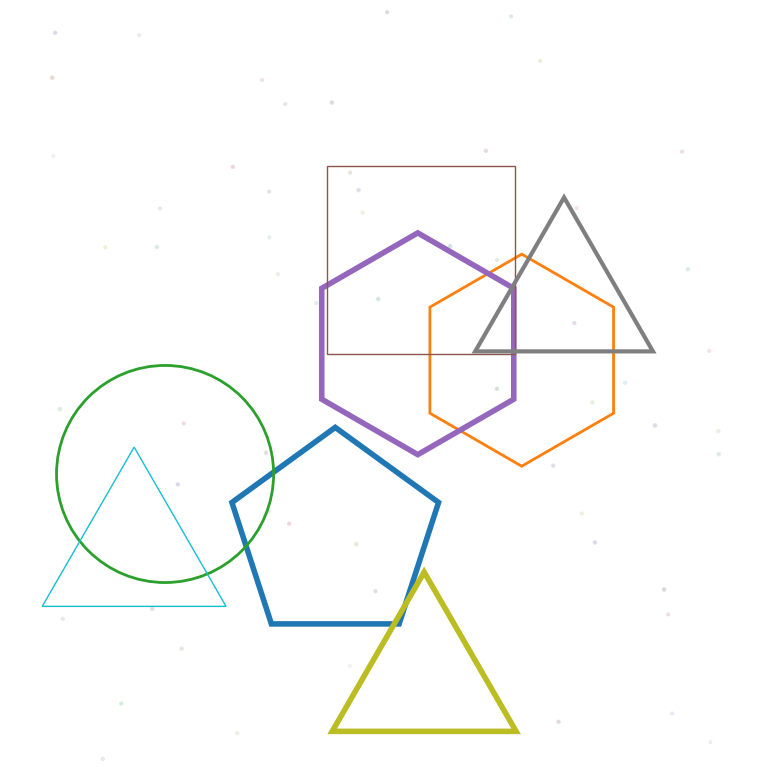[{"shape": "pentagon", "thickness": 2, "radius": 0.71, "center": [0.435, 0.304]}, {"shape": "hexagon", "thickness": 1, "radius": 0.69, "center": [0.678, 0.532]}, {"shape": "circle", "thickness": 1, "radius": 0.7, "center": [0.214, 0.384]}, {"shape": "hexagon", "thickness": 2, "radius": 0.72, "center": [0.543, 0.554]}, {"shape": "square", "thickness": 0.5, "radius": 0.61, "center": [0.547, 0.662]}, {"shape": "triangle", "thickness": 1.5, "radius": 0.67, "center": [0.733, 0.61]}, {"shape": "triangle", "thickness": 2, "radius": 0.69, "center": [0.551, 0.119]}, {"shape": "triangle", "thickness": 0.5, "radius": 0.69, "center": [0.174, 0.281]}]